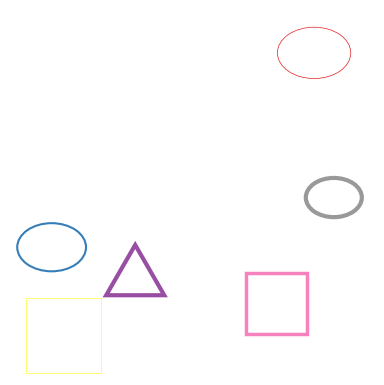[{"shape": "oval", "thickness": 0.5, "radius": 0.48, "center": [0.816, 0.863]}, {"shape": "oval", "thickness": 1.5, "radius": 0.45, "center": [0.134, 0.358]}, {"shape": "triangle", "thickness": 3, "radius": 0.44, "center": [0.351, 0.277]}, {"shape": "square", "thickness": 0.5, "radius": 0.49, "center": [0.164, 0.128]}, {"shape": "square", "thickness": 2.5, "radius": 0.4, "center": [0.719, 0.213]}, {"shape": "oval", "thickness": 3, "radius": 0.36, "center": [0.867, 0.487]}]